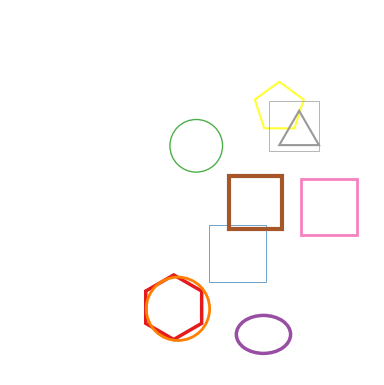[{"shape": "hexagon", "thickness": 2.5, "radius": 0.42, "center": [0.451, 0.202]}, {"shape": "square", "thickness": 0.5, "radius": 0.37, "center": [0.617, 0.341]}, {"shape": "circle", "thickness": 1, "radius": 0.34, "center": [0.51, 0.621]}, {"shape": "oval", "thickness": 2.5, "radius": 0.35, "center": [0.684, 0.131]}, {"shape": "circle", "thickness": 2, "radius": 0.41, "center": [0.462, 0.198]}, {"shape": "pentagon", "thickness": 1.5, "radius": 0.33, "center": [0.725, 0.721]}, {"shape": "square", "thickness": 3, "radius": 0.35, "center": [0.664, 0.473]}, {"shape": "square", "thickness": 2, "radius": 0.36, "center": [0.854, 0.463]}, {"shape": "square", "thickness": 0.5, "radius": 0.32, "center": [0.763, 0.672]}, {"shape": "triangle", "thickness": 1.5, "radius": 0.3, "center": [0.777, 0.653]}]